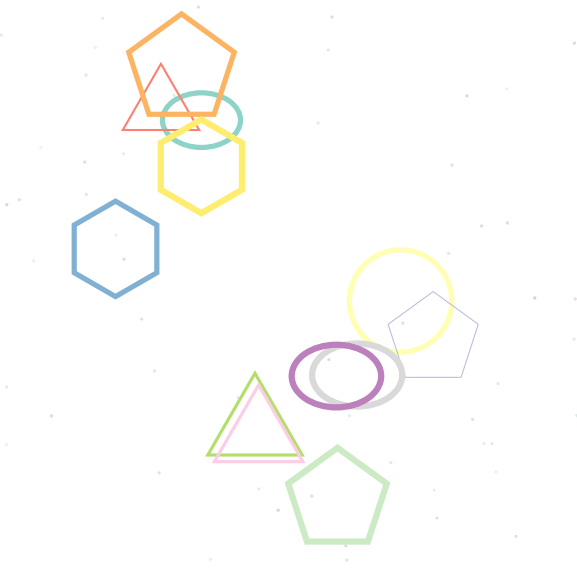[{"shape": "oval", "thickness": 2.5, "radius": 0.34, "center": [0.349, 0.791]}, {"shape": "circle", "thickness": 2.5, "radius": 0.44, "center": [0.694, 0.478]}, {"shape": "pentagon", "thickness": 0.5, "radius": 0.41, "center": [0.75, 0.412]}, {"shape": "triangle", "thickness": 1, "radius": 0.38, "center": [0.279, 0.812]}, {"shape": "hexagon", "thickness": 2.5, "radius": 0.41, "center": [0.2, 0.568]}, {"shape": "pentagon", "thickness": 2.5, "radius": 0.48, "center": [0.314, 0.879]}, {"shape": "triangle", "thickness": 1.5, "radius": 0.47, "center": [0.441, 0.258]}, {"shape": "triangle", "thickness": 1.5, "radius": 0.44, "center": [0.448, 0.244]}, {"shape": "oval", "thickness": 3, "radius": 0.39, "center": [0.618, 0.35]}, {"shape": "oval", "thickness": 3, "radius": 0.39, "center": [0.583, 0.348]}, {"shape": "pentagon", "thickness": 3, "radius": 0.45, "center": [0.584, 0.134]}, {"shape": "hexagon", "thickness": 3, "radius": 0.41, "center": [0.349, 0.711]}]